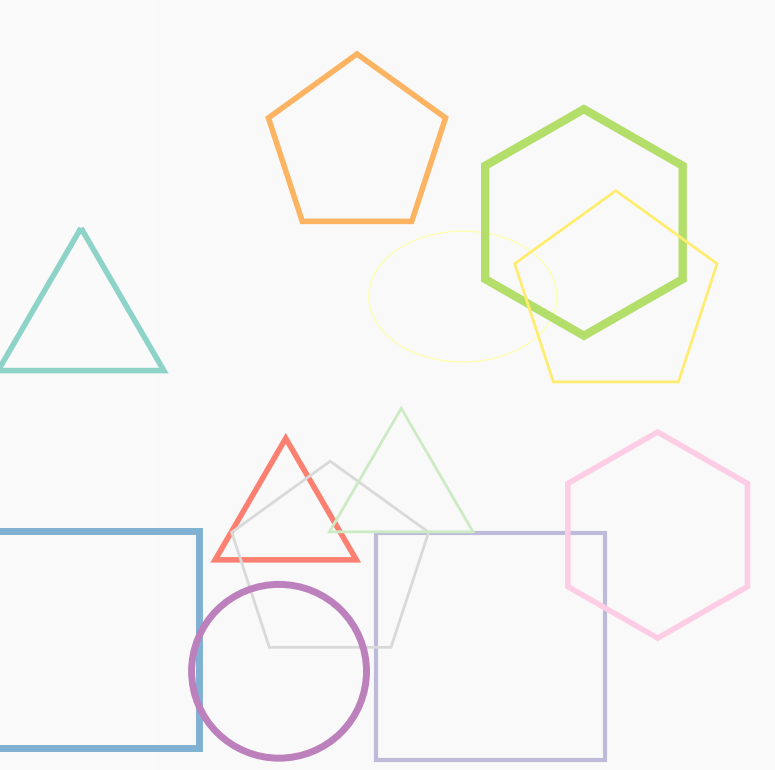[{"shape": "triangle", "thickness": 2, "radius": 0.62, "center": [0.104, 0.58]}, {"shape": "oval", "thickness": 0.5, "radius": 0.61, "center": [0.597, 0.615]}, {"shape": "square", "thickness": 1.5, "radius": 0.74, "center": [0.633, 0.16]}, {"shape": "triangle", "thickness": 2, "radius": 0.53, "center": [0.369, 0.326]}, {"shape": "square", "thickness": 2.5, "radius": 0.7, "center": [0.116, 0.169]}, {"shape": "pentagon", "thickness": 2, "radius": 0.6, "center": [0.461, 0.81]}, {"shape": "hexagon", "thickness": 3, "radius": 0.74, "center": [0.753, 0.711]}, {"shape": "hexagon", "thickness": 2, "radius": 0.67, "center": [0.849, 0.305]}, {"shape": "pentagon", "thickness": 1, "radius": 0.67, "center": [0.426, 0.267]}, {"shape": "circle", "thickness": 2.5, "radius": 0.56, "center": [0.36, 0.128]}, {"shape": "triangle", "thickness": 1, "radius": 0.53, "center": [0.518, 0.363]}, {"shape": "pentagon", "thickness": 1, "radius": 0.69, "center": [0.795, 0.615]}]